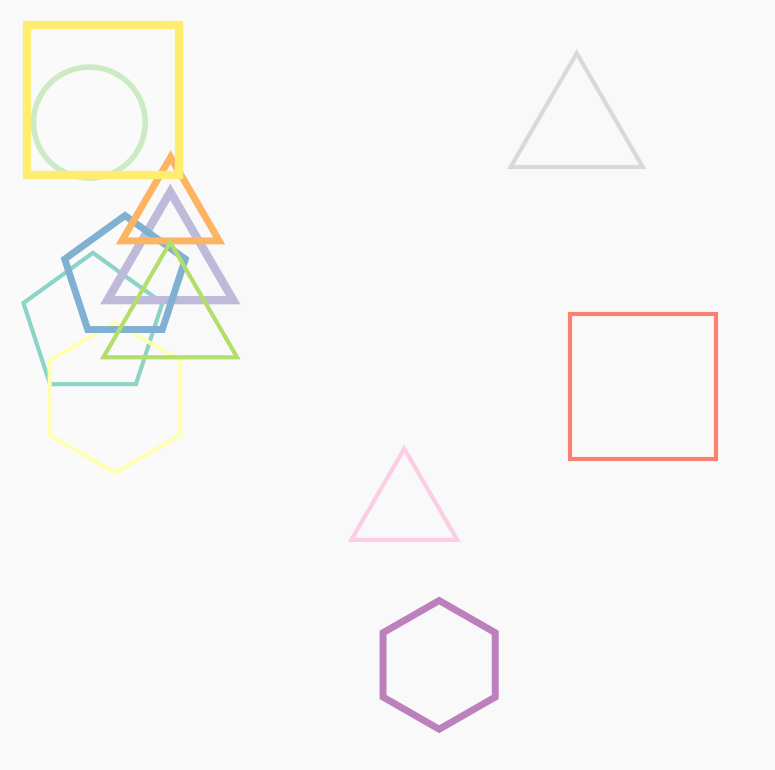[{"shape": "pentagon", "thickness": 1.5, "radius": 0.47, "center": [0.12, 0.577]}, {"shape": "hexagon", "thickness": 1.5, "radius": 0.49, "center": [0.148, 0.483]}, {"shape": "triangle", "thickness": 3, "radius": 0.47, "center": [0.22, 0.657]}, {"shape": "square", "thickness": 1.5, "radius": 0.47, "center": [0.83, 0.498]}, {"shape": "pentagon", "thickness": 2.5, "radius": 0.41, "center": [0.161, 0.638]}, {"shape": "triangle", "thickness": 2.5, "radius": 0.36, "center": [0.22, 0.723]}, {"shape": "triangle", "thickness": 1.5, "radius": 0.5, "center": [0.22, 0.586]}, {"shape": "triangle", "thickness": 1.5, "radius": 0.39, "center": [0.522, 0.338]}, {"shape": "triangle", "thickness": 1.5, "radius": 0.49, "center": [0.744, 0.832]}, {"shape": "hexagon", "thickness": 2.5, "radius": 0.42, "center": [0.567, 0.137]}, {"shape": "circle", "thickness": 2, "radius": 0.36, "center": [0.115, 0.841]}, {"shape": "square", "thickness": 3, "radius": 0.49, "center": [0.133, 0.87]}]